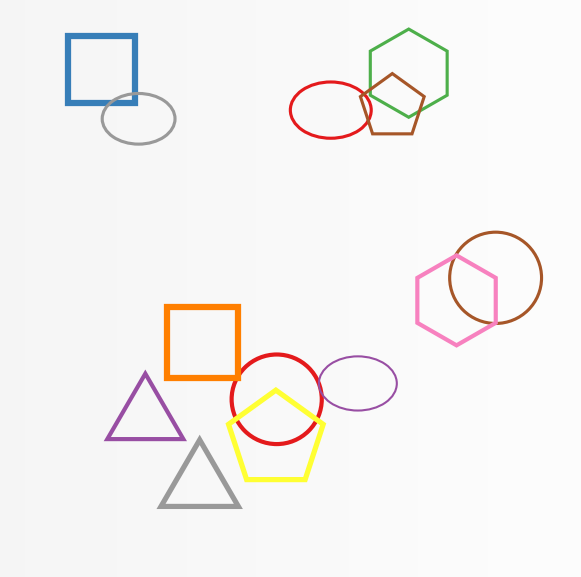[{"shape": "oval", "thickness": 1.5, "radius": 0.35, "center": [0.569, 0.808]}, {"shape": "circle", "thickness": 2, "radius": 0.39, "center": [0.476, 0.308]}, {"shape": "square", "thickness": 3, "radius": 0.29, "center": [0.175, 0.879]}, {"shape": "hexagon", "thickness": 1.5, "radius": 0.38, "center": [0.703, 0.872]}, {"shape": "oval", "thickness": 1, "radius": 0.34, "center": [0.616, 0.335]}, {"shape": "triangle", "thickness": 2, "radius": 0.38, "center": [0.25, 0.277]}, {"shape": "square", "thickness": 3, "radius": 0.3, "center": [0.348, 0.406]}, {"shape": "pentagon", "thickness": 2.5, "radius": 0.43, "center": [0.475, 0.238]}, {"shape": "pentagon", "thickness": 1.5, "radius": 0.29, "center": [0.675, 0.814]}, {"shape": "circle", "thickness": 1.5, "radius": 0.4, "center": [0.853, 0.518]}, {"shape": "hexagon", "thickness": 2, "radius": 0.39, "center": [0.785, 0.479]}, {"shape": "oval", "thickness": 1.5, "radius": 0.31, "center": [0.238, 0.793]}, {"shape": "triangle", "thickness": 2.5, "radius": 0.38, "center": [0.344, 0.161]}]